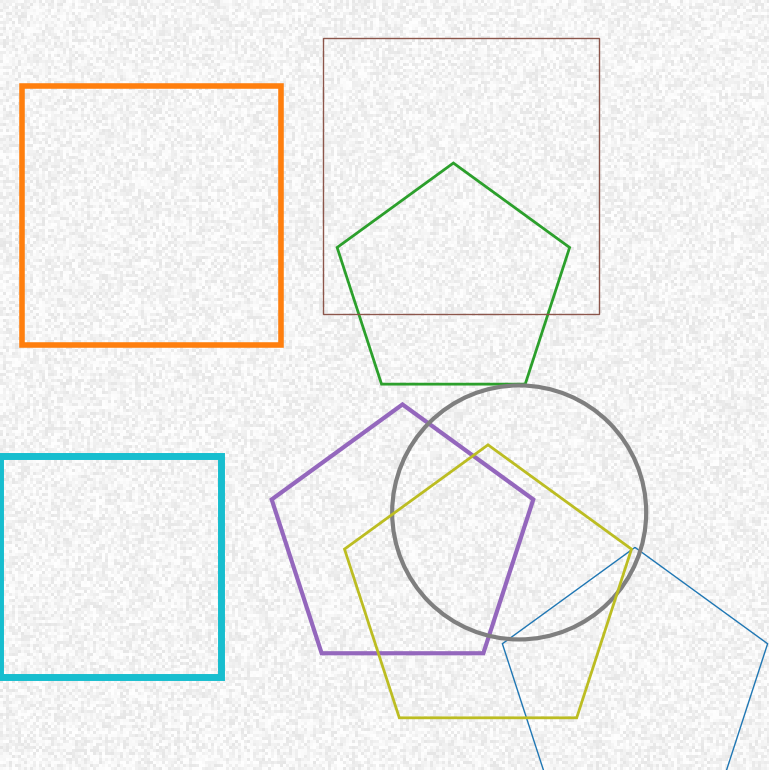[{"shape": "pentagon", "thickness": 0.5, "radius": 0.91, "center": [0.825, 0.108]}, {"shape": "square", "thickness": 2, "radius": 0.84, "center": [0.197, 0.72]}, {"shape": "pentagon", "thickness": 1, "radius": 0.79, "center": [0.589, 0.63]}, {"shape": "pentagon", "thickness": 1.5, "radius": 0.89, "center": [0.523, 0.296]}, {"shape": "square", "thickness": 0.5, "radius": 0.9, "center": [0.599, 0.771]}, {"shape": "circle", "thickness": 1.5, "radius": 0.82, "center": [0.674, 0.334]}, {"shape": "pentagon", "thickness": 1, "radius": 0.98, "center": [0.634, 0.226]}, {"shape": "square", "thickness": 2.5, "radius": 0.72, "center": [0.144, 0.264]}]